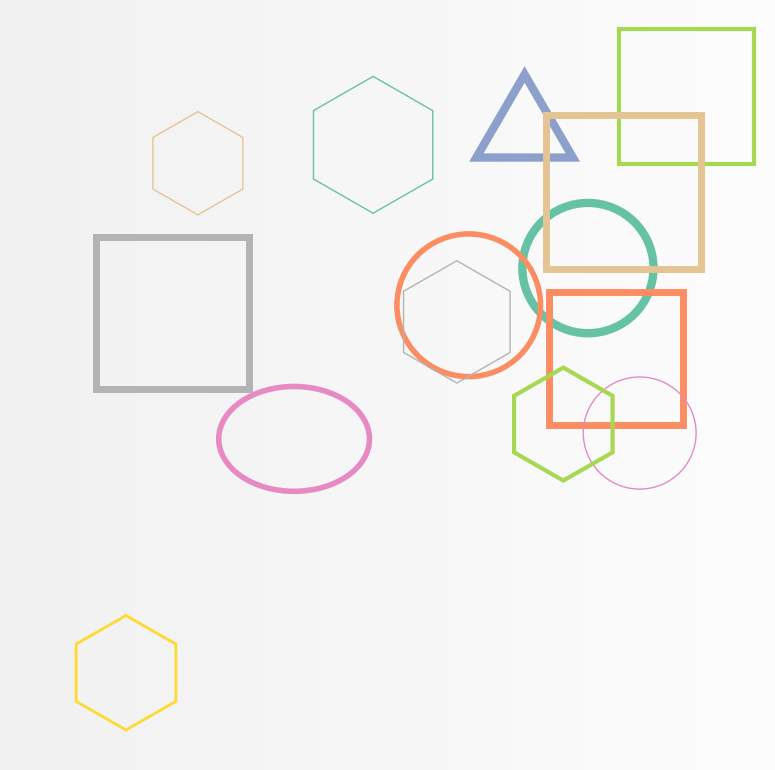[{"shape": "circle", "thickness": 3, "radius": 0.42, "center": [0.759, 0.652]}, {"shape": "hexagon", "thickness": 0.5, "radius": 0.44, "center": [0.481, 0.812]}, {"shape": "circle", "thickness": 2, "radius": 0.46, "center": [0.605, 0.604]}, {"shape": "square", "thickness": 2.5, "radius": 0.43, "center": [0.795, 0.534]}, {"shape": "triangle", "thickness": 3, "radius": 0.36, "center": [0.677, 0.831]}, {"shape": "circle", "thickness": 0.5, "radius": 0.36, "center": [0.825, 0.438]}, {"shape": "oval", "thickness": 2, "radius": 0.49, "center": [0.379, 0.43]}, {"shape": "hexagon", "thickness": 1.5, "radius": 0.37, "center": [0.727, 0.449]}, {"shape": "square", "thickness": 1.5, "radius": 0.44, "center": [0.886, 0.875]}, {"shape": "hexagon", "thickness": 1, "radius": 0.37, "center": [0.163, 0.126]}, {"shape": "square", "thickness": 2.5, "radius": 0.5, "center": [0.805, 0.751]}, {"shape": "hexagon", "thickness": 0.5, "radius": 0.34, "center": [0.255, 0.788]}, {"shape": "square", "thickness": 2.5, "radius": 0.49, "center": [0.222, 0.593]}, {"shape": "hexagon", "thickness": 0.5, "radius": 0.4, "center": [0.589, 0.582]}]